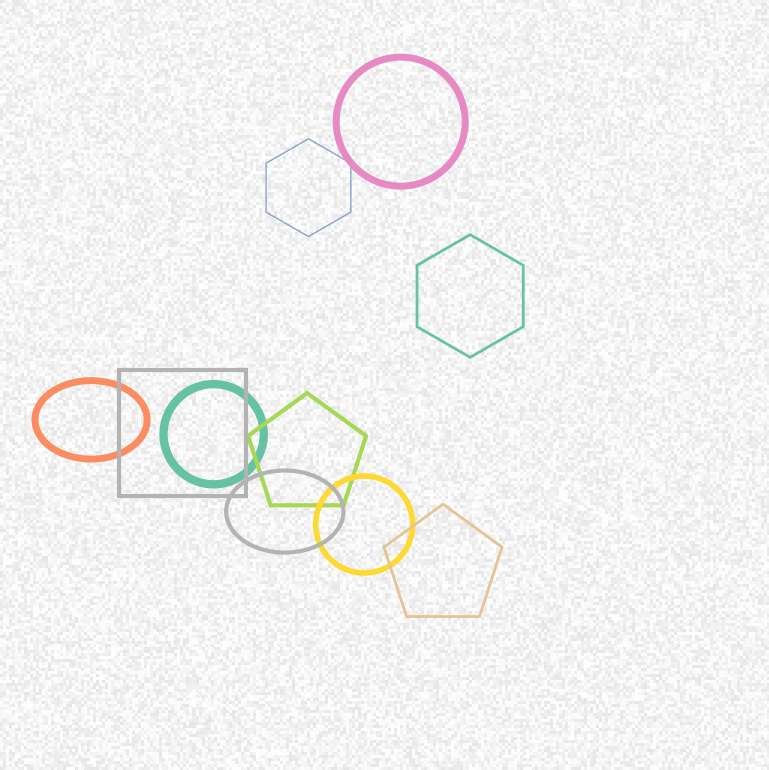[{"shape": "hexagon", "thickness": 1, "radius": 0.4, "center": [0.611, 0.616]}, {"shape": "circle", "thickness": 3, "radius": 0.33, "center": [0.277, 0.436]}, {"shape": "oval", "thickness": 2.5, "radius": 0.36, "center": [0.118, 0.455]}, {"shape": "hexagon", "thickness": 0.5, "radius": 0.32, "center": [0.401, 0.756]}, {"shape": "circle", "thickness": 2.5, "radius": 0.42, "center": [0.52, 0.842]}, {"shape": "pentagon", "thickness": 1.5, "radius": 0.4, "center": [0.399, 0.409]}, {"shape": "circle", "thickness": 2, "radius": 0.31, "center": [0.473, 0.319]}, {"shape": "pentagon", "thickness": 1, "radius": 0.4, "center": [0.575, 0.265]}, {"shape": "square", "thickness": 1.5, "radius": 0.41, "center": [0.237, 0.438]}, {"shape": "oval", "thickness": 1.5, "radius": 0.38, "center": [0.37, 0.336]}]